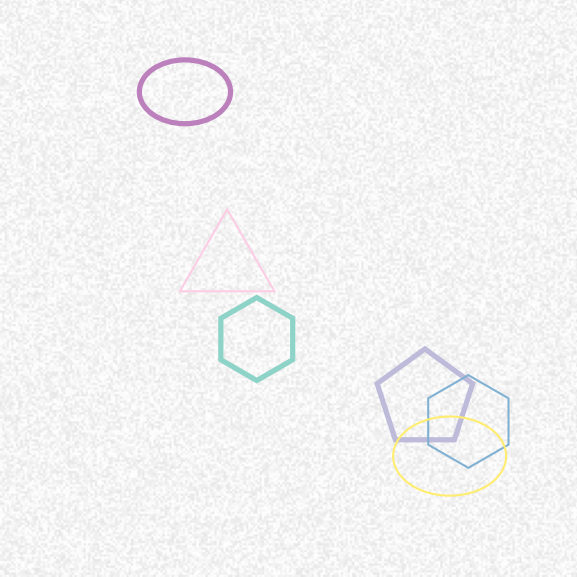[{"shape": "hexagon", "thickness": 2.5, "radius": 0.36, "center": [0.445, 0.412]}, {"shape": "pentagon", "thickness": 2.5, "radius": 0.43, "center": [0.736, 0.308]}, {"shape": "hexagon", "thickness": 1, "radius": 0.4, "center": [0.811, 0.269]}, {"shape": "triangle", "thickness": 1, "radius": 0.47, "center": [0.393, 0.542]}, {"shape": "oval", "thickness": 2.5, "radius": 0.39, "center": [0.32, 0.84]}, {"shape": "oval", "thickness": 1, "radius": 0.49, "center": [0.779, 0.209]}]